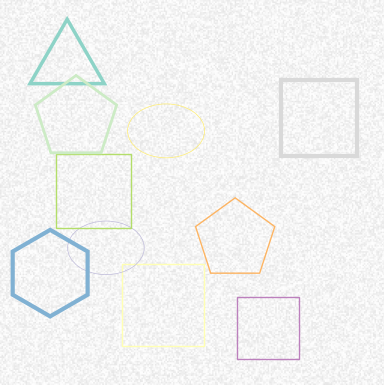[{"shape": "triangle", "thickness": 2.5, "radius": 0.56, "center": [0.174, 0.838]}, {"shape": "square", "thickness": 1, "radius": 0.53, "center": [0.424, 0.207]}, {"shape": "oval", "thickness": 0.5, "radius": 0.5, "center": [0.275, 0.356]}, {"shape": "hexagon", "thickness": 3, "radius": 0.56, "center": [0.13, 0.291]}, {"shape": "pentagon", "thickness": 1, "radius": 0.54, "center": [0.611, 0.378]}, {"shape": "square", "thickness": 1, "radius": 0.48, "center": [0.243, 0.504]}, {"shape": "square", "thickness": 3, "radius": 0.49, "center": [0.828, 0.694]}, {"shape": "square", "thickness": 1, "radius": 0.4, "center": [0.696, 0.148]}, {"shape": "pentagon", "thickness": 2, "radius": 0.56, "center": [0.197, 0.693]}, {"shape": "oval", "thickness": 0.5, "radius": 0.5, "center": [0.431, 0.66]}]